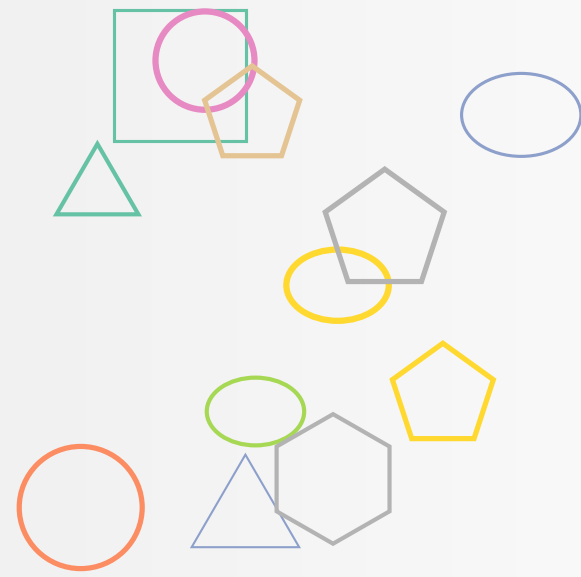[{"shape": "triangle", "thickness": 2, "radius": 0.41, "center": [0.168, 0.669]}, {"shape": "square", "thickness": 1.5, "radius": 0.57, "center": [0.31, 0.868]}, {"shape": "circle", "thickness": 2.5, "radius": 0.53, "center": [0.139, 0.12]}, {"shape": "triangle", "thickness": 1, "radius": 0.53, "center": [0.422, 0.105]}, {"shape": "oval", "thickness": 1.5, "radius": 0.51, "center": [0.897, 0.8]}, {"shape": "circle", "thickness": 3, "radius": 0.43, "center": [0.353, 0.894]}, {"shape": "oval", "thickness": 2, "radius": 0.42, "center": [0.44, 0.287]}, {"shape": "oval", "thickness": 3, "radius": 0.44, "center": [0.581, 0.505]}, {"shape": "pentagon", "thickness": 2.5, "radius": 0.46, "center": [0.762, 0.313]}, {"shape": "pentagon", "thickness": 2.5, "radius": 0.43, "center": [0.434, 0.799]}, {"shape": "hexagon", "thickness": 2, "radius": 0.56, "center": [0.573, 0.17]}, {"shape": "pentagon", "thickness": 2.5, "radius": 0.54, "center": [0.662, 0.599]}]